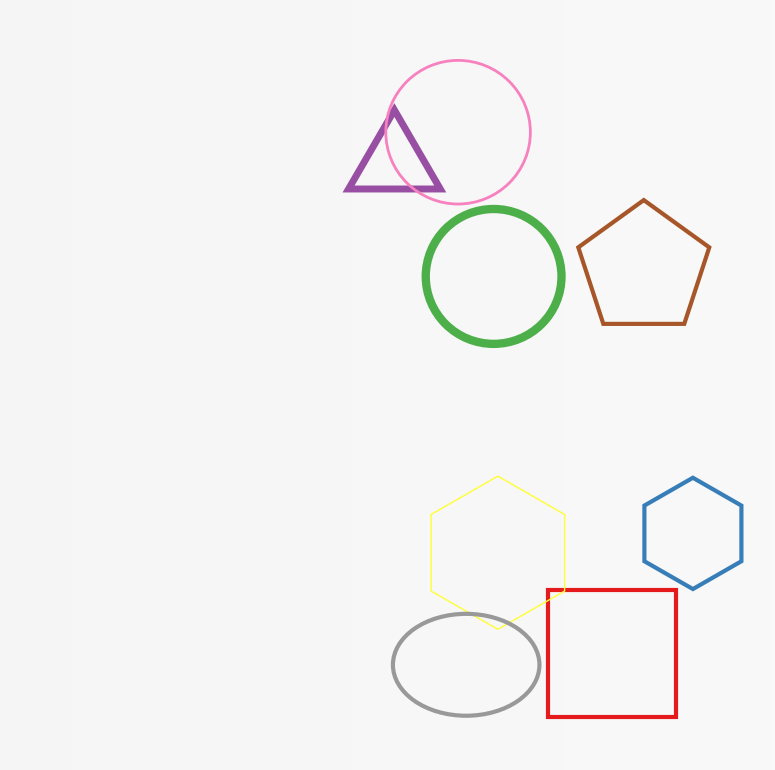[{"shape": "square", "thickness": 1.5, "radius": 0.41, "center": [0.79, 0.151]}, {"shape": "hexagon", "thickness": 1.5, "radius": 0.36, "center": [0.894, 0.307]}, {"shape": "circle", "thickness": 3, "radius": 0.44, "center": [0.637, 0.641]}, {"shape": "triangle", "thickness": 2.5, "radius": 0.34, "center": [0.509, 0.789]}, {"shape": "hexagon", "thickness": 0.5, "radius": 0.5, "center": [0.642, 0.282]}, {"shape": "pentagon", "thickness": 1.5, "radius": 0.44, "center": [0.831, 0.651]}, {"shape": "circle", "thickness": 1, "radius": 0.47, "center": [0.591, 0.828]}, {"shape": "oval", "thickness": 1.5, "radius": 0.47, "center": [0.602, 0.137]}]